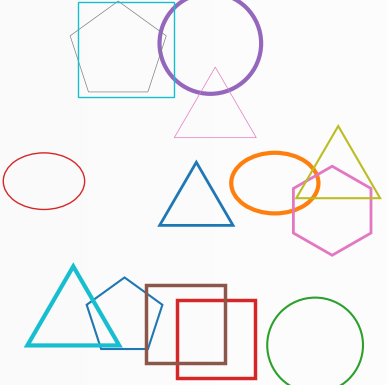[{"shape": "pentagon", "thickness": 1.5, "radius": 0.51, "center": [0.321, 0.177]}, {"shape": "triangle", "thickness": 2, "radius": 0.55, "center": [0.507, 0.469]}, {"shape": "oval", "thickness": 3, "radius": 0.56, "center": [0.709, 0.524]}, {"shape": "circle", "thickness": 1.5, "radius": 0.62, "center": [0.813, 0.103]}, {"shape": "square", "thickness": 2.5, "radius": 0.5, "center": [0.558, 0.119]}, {"shape": "oval", "thickness": 1, "radius": 0.53, "center": [0.113, 0.529]}, {"shape": "circle", "thickness": 3, "radius": 0.66, "center": [0.543, 0.887]}, {"shape": "square", "thickness": 2.5, "radius": 0.51, "center": [0.48, 0.158]}, {"shape": "hexagon", "thickness": 2, "radius": 0.58, "center": [0.857, 0.453]}, {"shape": "triangle", "thickness": 0.5, "radius": 0.61, "center": [0.556, 0.703]}, {"shape": "pentagon", "thickness": 0.5, "radius": 0.65, "center": [0.305, 0.867]}, {"shape": "triangle", "thickness": 1.5, "radius": 0.62, "center": [0.873, 0.548]}, {"shape": "square", "thickness": 1, "radius": 0.62, "center": [0.324, 0.872]}, {"shape": "triangle", "thickness": 3, "radius": 0.68, "center": [0.189, 0.171]}]